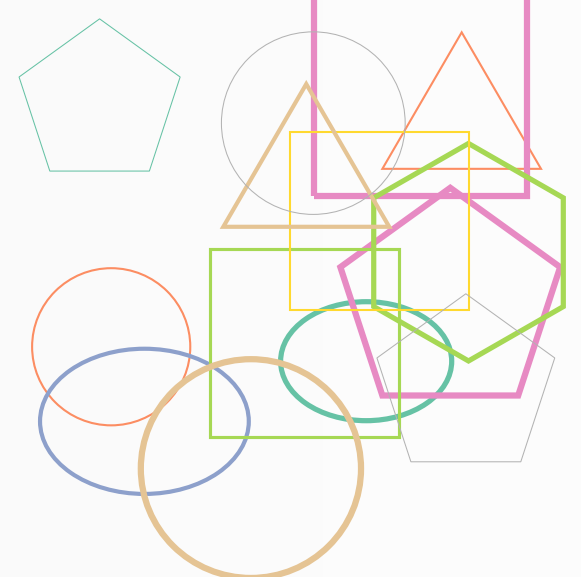[{"shape": "oval", "thickness": 2.5, "radius": 0.74, "center": [0.63, 0.374]}, {"shape": "pentagon", "thickness": 0.5, "radius": 0.73, "center": [0.171, 0.821]}, {"shape": "circle", "thickness": 1, "radius": 0.68, "center": [0.191, 0.399]}, {"shape": "triangle", "thickness": 1, "radius": 0.79, "center": [0.794, 0.786]}, {"shape": "oval", "thickness": 2, "radius": 0.9, "center": [0.248, 0.27]}, {"shape": "pentagon", "thickness": 3, "radius": 0.99, "center": [0.775, 0.475]}, {"shape": "square", "thickness": 3, "radius": 0.91, "center": [0.723, 0.843]}, {"shape": "hexagon", "thickness": 2.5, "radius": 0.94, "center": [0.806, 0.562]}, {"shape": "square", "thickness": 1.5, "radius": 0.81, "center": [0.524, 0.405]}, {"shape": "square", "thickness": 1, "radius": 0.77, "center": [0.653, 0.617]}, {"shape": "triangle", "thickness": 2, "radius": 0.82, "center": [0.527, 0.689]}, {"shape": "circle", "thickness": 3, "radius": 0.95, "center": [0.432, 0.188]}, {"shape": "pentagon", "thickness": 0.5, "radius": 0.8, "center": [0.801, 0.33]}, {"shape": "circle", "thickness": 0.5, "radius": 0.79, "center": [0.539, 0.786]}]